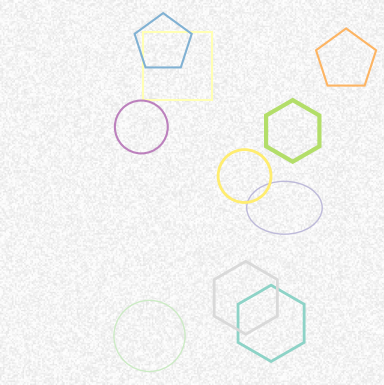[{"shape": "hexagon", "thickness": 2, "radius": 0.5, "center": [0.704, 0.16]}, {"shape": "square", "thickness": 1.5, "radius": 0.44, "center": [0.461, 0.829]}, {"shape": "oval", "thickness": 1, "radius": 0.49, "center": [0.739, 0.46]}, {"shape": "pentagon", "thickness": 1.5, "radius": 0.39, "center": [0.424, 0.888]}, {"shape": "pentagon", "thickness": 1.5, "radius": 0.41, "center": [0.899, 0.844]}, {"shape": "hexagon", "thickness": 3, "radius": 0.4, "center": [0.76, 0.66]}, {"shape": "hexagon", "thickness": 2, "radius": 0.47, "center": [0.638, 0.227]}, {"shape": "circle", "thickness": 1.5, "radius": 0.34, "center": [0.367, 0.67]}, {"shape": "circle", "thickness": 1, "radius": 0.46, "center": [0.388, 0.128]}, {"shape": "circle", "thickness": 2, "radius": 0.34, "center": [0.635, 0.543]}]